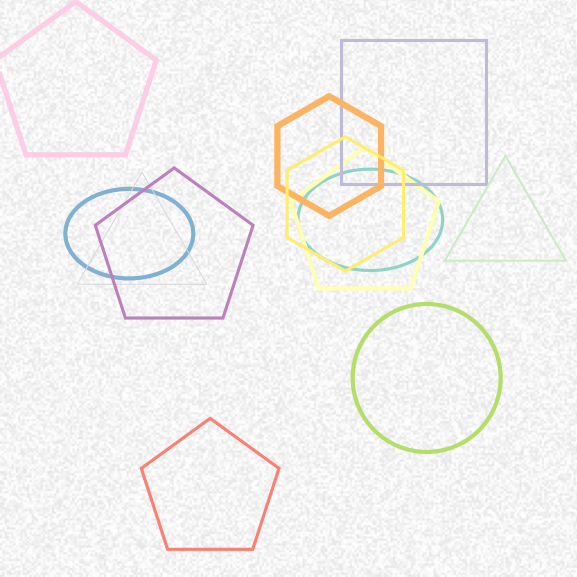[{"shape": "oval", "thickness": 1.5, "radius": 0.63, "center": [0.641, 0.618]}, {"shape": "pentagon", "thickness": 2, "radius": 0.67, "center": [0.632, 0.609]}, {"shape": "square", "thickness": 1.5, "radius": 0.63, "center": [0.716, 0.805]}, {"shape": "pentagon", "thickness": 1.5, "radius": 0.63, "center": [0.364, 0.149]}, {"shape": "oval", "thickness": 2, "radius": 0.55, "center": [0.224, 0.595]}, {"shape": "hexagon", "thickness": 3, "radius": 0.52, "center": [0.57, 0.729]}, {"shape": "circle", "thickness": 2, "radius": 0.64, "center": [0.739, 0.345]}, {"shape": "pentagon", "thickness": 2.5, "radius": 0.73, "center": [0.131, 0.85]}, {"shape": "triangle", "thickness": 0.5, "radius": 0.65, "center": [0.246, 0.572]}, {"shape": "pentagon", "thickness": 1.5, "radius": 0.72, "center": [0.302, 0.565]}, {"shape": "triangle", "thickness": 1, "radius": 0.61, "center": [0.875, 0.608]}, {"shape": "hexagon", "thickness": 1.5, "radius": 0.58, "center": [0.598, 0.646]}]